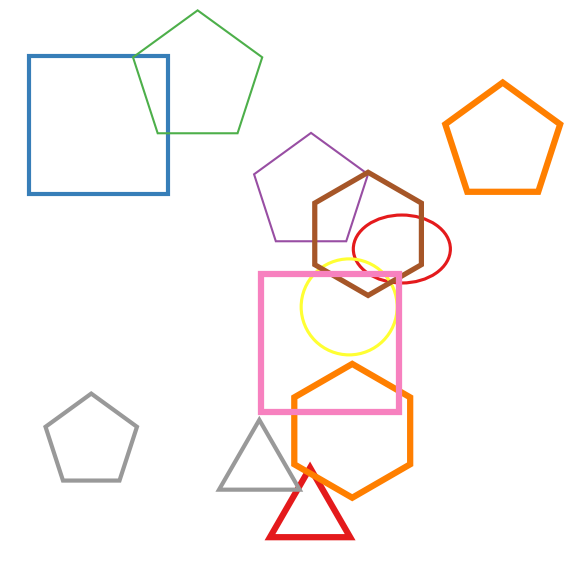[{"shape": "triangle", "thickness": 3, "radius": 0.4, "center": [0.537, 0.109]}, {"shape": "oval", "thickness": 1.5, "radius": 0.42, "center": [0.696, 0.568]}, {"shape": "square", "thickness": 2, "radius": 0.6, "center": [0.17, 0.782]}, {"shape": "pentagon", "thickness": 1, "radius": 0.59, "center": [0.342, 0.864]}, {"shape": "pentagon", "thickness": 1, "radius": 0.52, "center": [0.539, 0.665]}, {"shape": "hexagon", "thickness": 3, "radius": 0.58, "center": [0.61, 0.253]}, {"shape": "pentagon", "thickness": 3, "radius": 0.52, "center": [0.871, 0.752]}, {"shape": "circle", "thickness": 1.5, "radius": 0.42, "center": [0.605, 0.468]}, {"shape": "hexagon", "thickness": 2.5, "radius": 0.53, "center": [0.637, 0.594]}, {"shape": "square", "thickness": 3, "radius": 0.6, "center": [0.572, 0.405]}, {"shape": "pentagon", "thickness": 2, "radius": 0.42, "center": [0.158, 0.234]}, {"shape": "triangle", "thickness": 2, "radius": 0.4, "center": [0.449, 0.192]}]